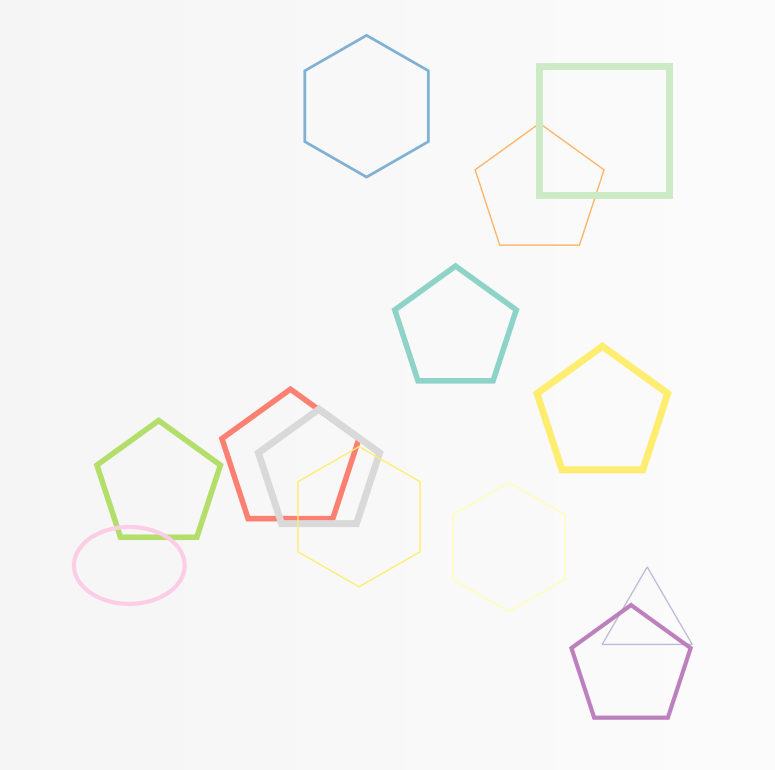[{"shape": "pentagon", "thickness": 2, "radius": 0.41, "center": [0.588, 0.572]}, {"shape": "hexagon", "thickness": 0.5, "radius": 0.42, "center": [0.657, 0.29]}, {"shape": "triangle", "thickness": 0.5, "radius": 0.34, "center": [0.835, 0.197]}, {"shape": "pentagon", "thickness": 2, "radius": 0.46, "center": [0.375, 0.402]}, {"shape": "hexagon", "thickness": 1, "radius": 0.46, "center": [0.473, 0.862]}, {"shape": "pentagon", "thickness": 0.5, "radius": 0.44, "center": [0.696, 0.752]}, {"shape": "pentagon", "thickness": 2, "radius": 0.42, "center": [0.205, 0.37]}, {"shape": "oval", "thickness": 1.5, "radius": 0.36, "center": [0.167, 0.266]}, {"shape": "pentagon", "thickness": 2.5, "radius": 0.41, "center": [0.412, 0.386]}, {"shape": "pentagon", "thickness": 1.5, "radius": 0.4, "center": [0.814, 0.133]}, {"shape": "square", "thickness": 2.5, "radius": 0.42, "center": [0.779, 0.83]}, {"shape": "hexagon", "thickness": 0.5, "radius": 0.45, "center": [0.463, 0.329]}, {"shape": "pentagon", "thickness": 2.5, "radius": 0.44, "center": [0.777, 0.462]}]